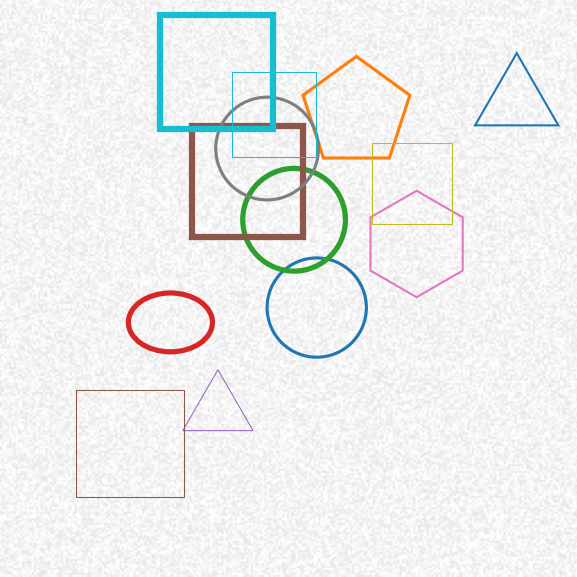[{"shape": "triangle", "thickness": 1, "radius": 0.42, "center": [0.895, 0.824]}, {"shape": "circle", "thickness": 1.5, "radius": 0.43, "center": [0.548, 0.467]}, {"shape": "pentagon", "thickness": 1.5, "radius": 0.49, "center": [0.617, 0.804]}, {"shape": "circle", "thickness": 2.5, "radius": 0.44, "center": [0.509, 0.619]}, {"shape": "oval", "thickness": 2.5, "radius": 0.36, "center": [0.295, 0.441]}, {"shape": "triangle", "thickness": 0.5, "radius": 0.35, "center": [0.377, 0.289]}, {"shape": "square", "thickness": 3, "radius": 0.48, "center": [0.429, 0.685]}, {"shape": "square", "thickness": 0.5, "radius": 0.47, "center": [0.226, 0.231]}, {"shape": "hexagon", "thickness": 1, "radius": 0.46, "center": [0.721, 0.577]}, {"shape": "circle", "thickness": 1.5, "radius": 0.44, "center": [0.463, 0.742]}, {"shape": "square", "thickness": 0.5, "radius": 0.35, "center": [0.713, 0.681]}, {"shape": "square", "thickness": 3, "radius": 0.49, "center": [0.375, 0.874]}, {"shape": "square", "thickness": 0.5, "radius": 0.37, "center": [0.475, 0.801]}]